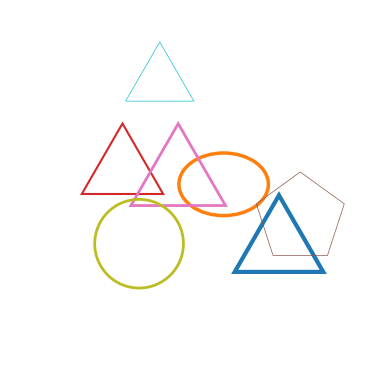[{"shape": "triangle", "thickness": 3, "radius": 0.66, "center": [0.725, 0.36]}, {"shape": "oval", "thickness": 2.5, "radius": 0.58, "center": [0.581, 0.521]}, {"shape": "triangle", "thickness": 1.5, "radius": 0.61, "center": [0.318, 0.557]}, {"shape": "pentagon", "thickness": 0.5, "radius": 0.6, "center": [0.78, 0.433]}, {"shape": "triangle", "thickness": 2, "radius": 0.71, "center": [0.463, 0.537]}, {"shape": "circle", "thickness": 2, "radius": 0.58, "center": [0.361, 0.367]}, {"shape": "triangle", "thickness": 0.5, "radius": 0.51, "center": [0.415, 0.789]}]